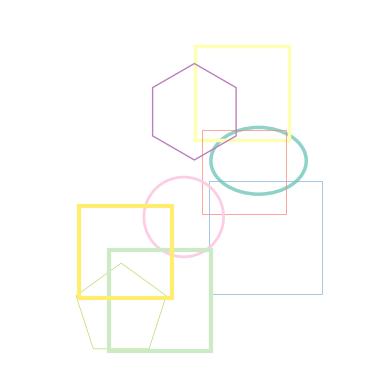[{"shape": "oval", "thickness": 2.5, "radius": 0.62, "center": [0.672, 0.582]}, {"shape": "square", "thickness": 2.5, "radius": 0.61, "center": [0.628, 0.759]}, {"shape": "square", "thickness": 0.5, "radius": 0.54, "center": [0.634, 0.553]}, {"shape": "square", "thickness": 0.5, "radius": 0.73, "center": [0.689, 0.382]}, {"shape": "pentagon", "thickness": 0.5, "radius": 0.62, "center": [0.315, 0.194]}, {"shape": "circle", "thickness": 2, "radius": 0.52, "center": [0.477, 0.436]}, {"shape": "hexagon", "thickness": 1, "radius": 0.63, "center": [0.505, 0.71]}, {"shape": "square", "thickness": 3, "radius": 0.66, "center": [0.415, 0.22]}, {"shape": "square", "thickness": 3, "radius": 0.6, "center": [0.326, 0.346]}]